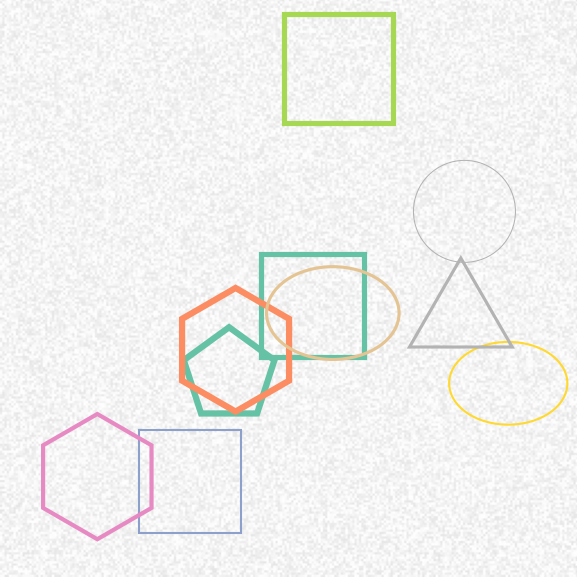[{"shape": "pentagon", "thickness": 3, "radius": 0.41, "center": [0.397, 0.35]}, {"shape": "square", "thickness": 2.5, "radius": 0.45, "center": [0.54, 0.471]}, {"shape": "hexagon", "thickness": 3, "radius": 0.54, "center": [0.408, 0.393]}, {"shape": "square", "thickness": 1, "radius": 0.44, "center": [0.329, 0.166]}, {"shape": "hexagon", "thickness": 2, "radius": 0.54, "center": [0.169, 0.174]}, {"shape": "square", "thickness": 2.5, "radius": 0.47, "center": [0.586, 0.881]}, {"shape": "oval", "thickness": 1, "radius": 0.51, "center": [0.88, 0.335]}, {"shape": "oval", "thickness": 1.5, "radius": 0.57, "center": [0.576, 0.457]}, {"shape": "circle", "thickness": 0.5, "radius": 0.44, "center": [0.804, 0.633]}, {"shape": "triangle", "thickness": 1.5, "radius": 0.51, "center": [0.798, 0.45]}]